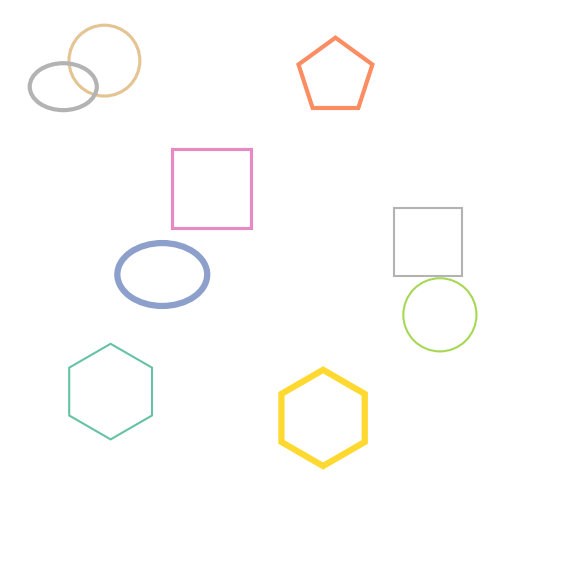[{"shape": "hexagon", "thickness": 1, "radius": 0.41, "center": [0.192, 0.321]}, {"shape": "pentagon", "thickness": 2, "radius": 0.34, "center": [0.581, 0.867]}, {"shape": "oval", "thickness": 3, "radius": 0.39, "center": [0.281, 0.524]}, {"shape": "square", "thickness": 1.5, "radius": 0.34, "center": [0.366, 0.672]}, {"shape": "circle", "thickness": 1, "radius": 0.32, "center": [0.762, 0.454]}, {"shape": "hexagon", "thickness": 3, "radius": 0.42, "center": [0.559, 0.275]}, {"shape": "circle", "thickness": 1.5, "radius": 0.31, "center": [0.181, 0.894]}, {"shape": "square", "thickness": 1, "radius": 0.3, "center": [0.742, 0.58]}, {"shape": "oval", "thickness": 2, "radius": 0.29, "center": [0.11, 0.849]}]